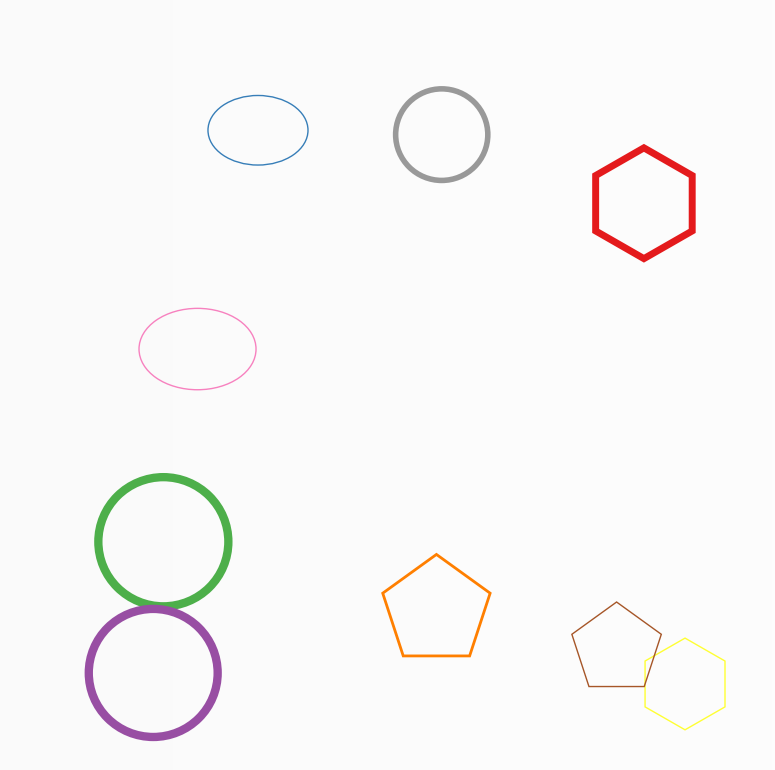[{"shape": "hexagon", "thickness": 2.5, "radius": 0.36, "center": [0.831, 0.736]}, {"shape": "oval", "thickness": 0.5, "radius": 0.32, "center": [0.333, 0.831]}, {"shape": "circle", "thickness": 3, "radius": 0.42, "center": [0.211, 0.296]}, {"shape": "circle", "thickness": 3, "radius": 0.42, "center": [0.198, 0.126]}, {"shape": "pentagon", "thickness": 1, "radius": 0.36, "center": [0.563, 0.207]}, {"shape": "hexagon", "thickness": 0.5, "radius": 0.3, "center": [0.884, 0.112]}, {"shape": "pentagon", "thickness": 0.5, "radius": 0.3, "center": [0.796, 0.157]}, {"shape": "oval", "thickness": 0.5, "radius": 0.38, "center": [0.255, 0.547]}, {"shape": "circle", "thickness": 2, "radius": 0.3, "center": [0.57, 0.825]}]